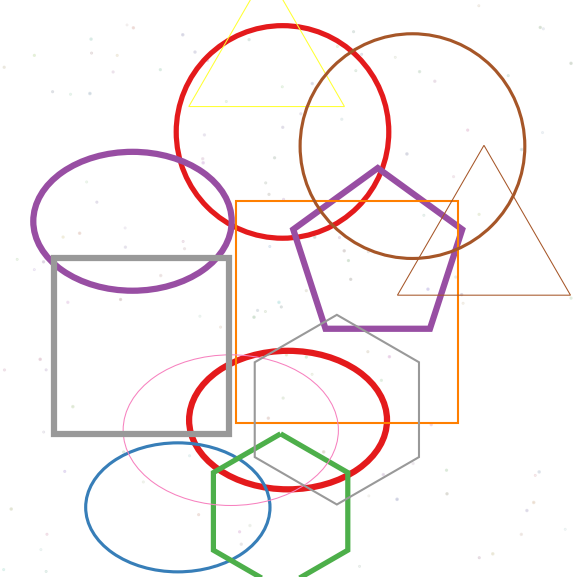[{"shape": "circle", "thickness": 2.5, "radius": 0.92, "center": [0.489, 0.771]}, {"shape": "oval", "thickness": 3, "radius": 0.86, "center": [0.499, 0.272]}, {"shape": "oval", "thickness": 1.5, "radius": 0.8, "center": [0.308, 0.121]}, {"shape": "hexagon", "thickness": 2.5, "radius": 0.67, "center": [0.486, 0.114]}, {"shape": "oval", "thickness": 3, "radius": 0.86, "center": [0.229, 0.616]}, {"shape": "pentagon", "thickness": 3, "radius": 0.77, "center": [0.654, 0.554]}, {"shape": "square", "thickness": 1, "radius": 0.96, "center": [0.601, 0.459]}, {"shape": "triangle", "thickness": 0.5, "radius": 0.78, "center": [0.462, 0.892]}, {"shape": "circle", "thickness": 1.5, "radius": 0.97, "center": [0.714, 0.746]}, {"shape": "triangle", "thickness": 0.5, "radius": 0.87, "center": [0.838, 0.575]}, {"shape": "oval", "thickness": 0.5, "radius": 0.93, "center": [0.4, 0.254]}, {"shape": "square", "thickness": 3, "radius": 0.76, "center": [0.245, 0.4]}, {"shape": "hexagon", "thickness": 1, "radius": 0.82, "center": [0.583, 0.29]}]